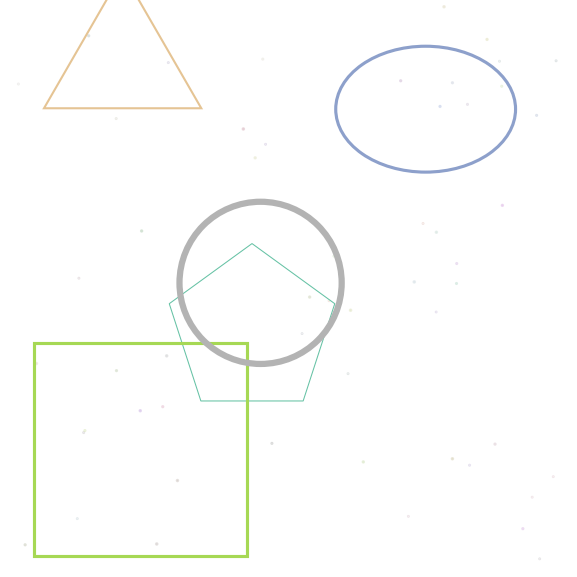[{"shape": "pentagon", "thickness": 0.5, "radius": 0.75, "center": [0.436, 0.427]}, {"shape": "oval", "thickness": 1.5, "radius": 0.78, "center": [0.737, 0.81]}, {"shape": "square", "thickness": 1.5, "radius": 0.92, "center": [0.244, 0.221]}, {"shape": "triangle", "thickness": 1, "radius": 0.79, "center": [0.212, 0.89]}, {"shape": "circle", "thickness": 3, "radius": 0.7, "center": [0.451, 0.509]}]